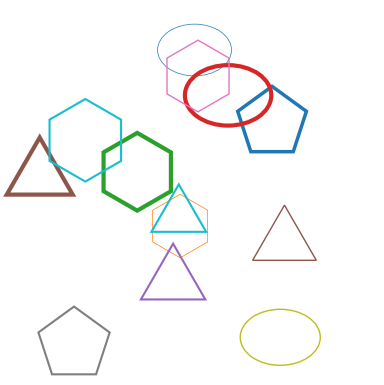[{"shape": "oval", "thickness": 0.5, "radius": 0.48, "center": [0.505, 0.87]}, {"shape": "pentagon", "thickness": 2.5, "radius": 0.47, "center": [0.707, 0.682]}, {"shape": "hexagon", "thickness": 0.5, "radius": 0.41, "center": [0.468, 0.413]}, {"shape": "hexagon", "thickness": 3, "radius": 0.5, "center": [0.356, 0.554]}, {"shape": "oval", "thickness": 3, "radius": 0.56, "center": [0.592, 0.752]}, {"shape": "triangle", "thickness": 1.5, "radius": 0.48, "center": [0.45, 0.27]}, {"shape": "triangle", "thickness": 1, "radius": 0.48, "center": [0.739, 0.372]}, {"shape": "triangle", "thickness": 3, "radius": 0.49, "center": [0.103, 0.544]}, {"shape": "hexagon", "thickness": 1, "radius": 0.46, "center": [0.514, 0.803]}, {"shape": "pentagon", "thickness": 1.5, "radius": 0.49, "center": [0.192, 0.106]}, {"shape": "oval", "thickness": 1, "radius": 0.52, "center": [0.728, 0.124]}, {"shape": "hexagon", "thickness": 1.5, "radius": 0.54, "center": [0.222, 0.636]}, {"shape": "triangle", "thickness": 1.5, "radius": 0.41, "center": [0.464, 0.439]}]